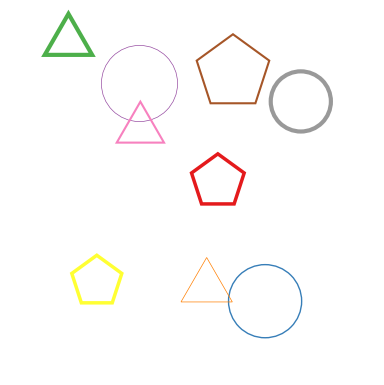[{"shape": "pentagon", "thickness": 2.5, "radius": 0.36, "center": [0.566, 0.528]}, {"shape": "circle", "thickness": 1, "radius": 0.47, "center": [0.689, 0.218]}, {"shape": "triangle", "thickness": 3, "radius": 0.36, "center": [0.178, 0.893]}, {"shape": "circle", "thickness": 0.5, "radius": 0.49, "center": [0.362, 0.783]}, {"shape": "triangle", "thickness": 0.5, "radius": 0.38, "center": [0.537, 0.254]}, {"shape": "pentagon", "thickness": 2.5, "radius": 0.34, "center": [0.251, 0.269]}, {"shape": "pentagon", "thickness": 1.5, "radius": 0.5, "center": [0.605, 0.812]}, {"shape": "triangle", "thickness": 1.5, "radius": 0.35, "center": [0.365, 0.665]}, {"shape": "circle", "thickness": 3, "radius": 0.39, "center": [0.781, 0.737]}]